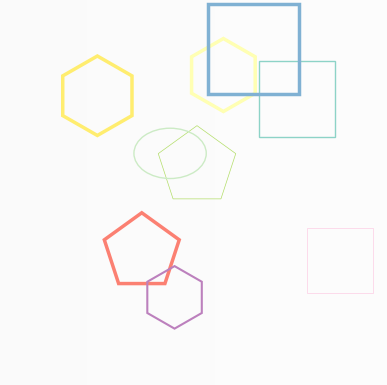[{"shape": "square", "thickness": 1, "radius": 0.49, "center": [0.767, 0.743]}, {"shape": "hexagon", "thickness": 2.5, "radius": 0.47, "center": [0.576, 0.805]}, {"shape": "pentagon", "thickness": 2.5, "radius": 0.51, "center": [0.366, 0.346]}, {"shape": "square", "thickness": 2.5, "radius": 0.59, "center": [0.653, 0.872]}, {"shape": "pentagon", "thickness": 0.5, "radius": 0.53, "center": [0.508, 0.569]}, {"shape": "square", "thickness": 0.5, "radius": 0.42, "center": [0.878, 0.323]}, {"shape": "hexagon", "thickness": 1.5, "radius": 0.41, "center": [0.45, 0.228]}, {"shape": "oval", "thickness": 1, "radius": 0.47, "center": [0.439, 0.602]}, {"shape": "hexagon", "thickness": 2.5, "radius": 0.52, "center": [0.251, 0.751]}]